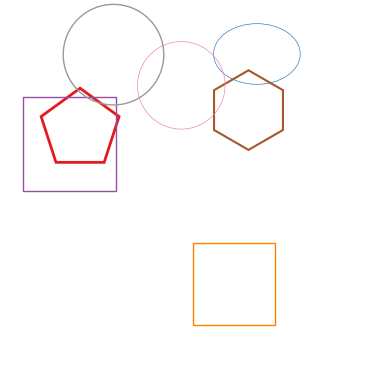[{"shape": "pentagon", "thickness": 2, "radius": 0.53, "center": [0.208, 0.664]}, {"shape": "oval", "thickness": 0.5, "radius": 0.56, "center": [0.667, 0.86]}, {"shape": "square", "thickness": 1, "radius": 0.61, "center": [0.181, 0.625]}, {"shape": "square", "thickness": 1, "radius": 0.53, "center": [0.607, 0.263]}, {"shape": "hexagon", "thickness": 1.5, "radius": 0.52, "center": [0.645, 0.714]}, {"shape": "circle", "thickness": 0.5, "radius": 0.57, "center": [0.471, 0.778]}, {"shape": "circle", "thickness": 1, "radius": 0.65, "center": [0.295, 0.858]}]